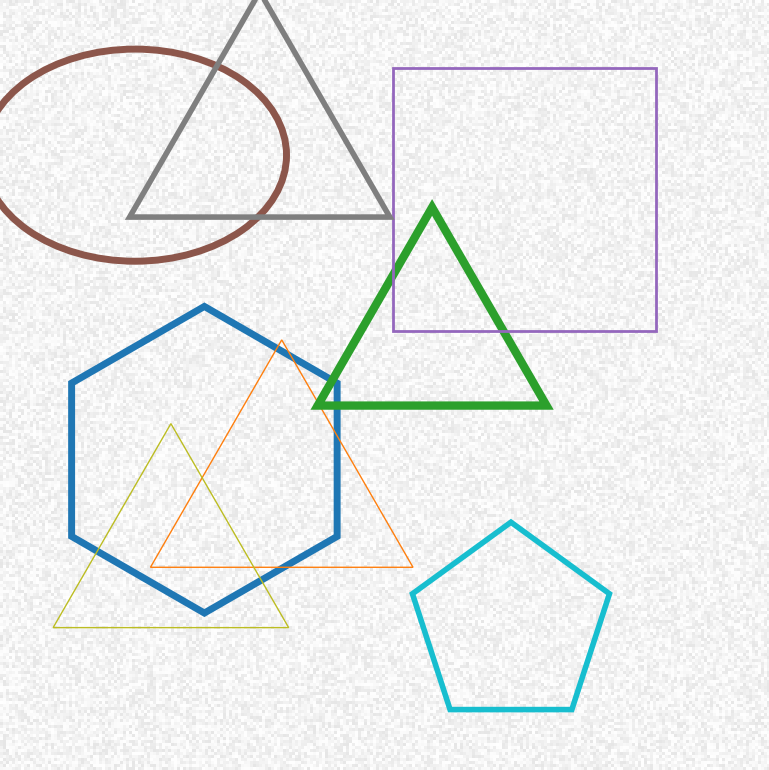[{"shape": "hexagon", "thickness": 2.5, "radius": 1.0, "center": [0.265, 0.403]}, {"shape": "triangle", "thickness": 0.5, "radius": 0.98, "center": [0.366, 0.362]}, {"shape": "triangle", "thickness": 3, "radius": 0.86, "center": [0.561, 0.559]}, {"shape": "square", "thickness": 1, "radius": 0.85, "center": [0.681, 0.741]}, {"shape": "oval", "thickness": 2.5, "radius": 0.98, "center": [0.175, 0.798]}, {"shape": "triangle", "thickness": 2, "radius": 0.98, "center": [0.337, 0.816]}, {"shape": "triangle", "thickness": 0.5, "radius": 0.88, "center": [0.222, 0.273]}, {"shape": "pentagon", "thickness": 2, "radius": 0.67, "center": [0.664, 0.187]}]